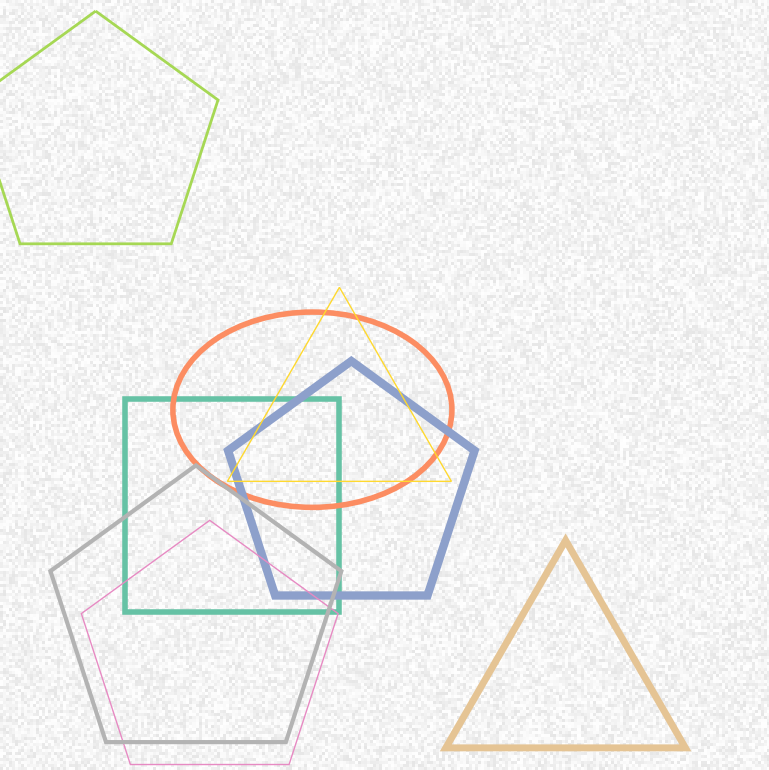[{"shape": "square", "thickness": 2, "radius": 0.69, "center": [0.302, 0.343]}, {"shape": "oval", "thickness": 2, "radius": 0.91, "center": [0.406, 0.468]}, {"shape": "pentagon", "thickness": 3, "radius": 0.84, "center": [0.456, 0.363]}, {"shape": "pentagon", "thickness": 0.5, "radius": 0.88, "center": [0.272, 0.149]}, {"shape": "pentagon", "thickness": 1, "radius": 0.84, "center": [0.124, 0.819]}, {"shape": "triangle", "thickness": 0.5, "radius": 0.84, "center": [0.441, 0.459]}, {"shape": "triangle", "thickness": 2.5, "radius": 0.9, "center": [0.735, 0.119]}, {"shape": "pentagon", "thickness": 1.5, "radius": 0.99, "center": [0.254, 0.197]}]